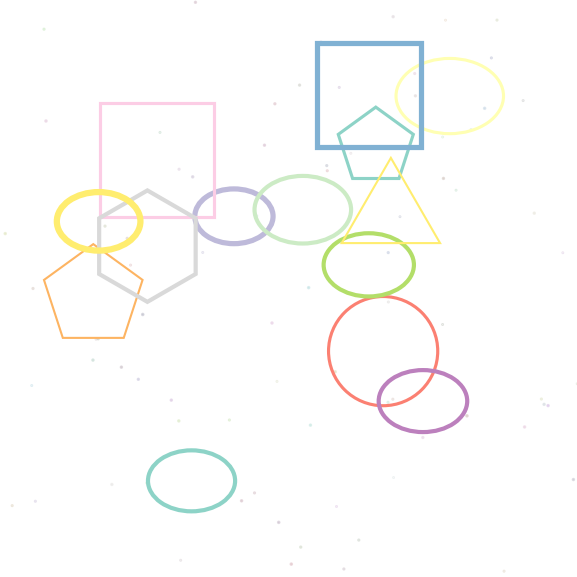[{"shape": "oval", "thickness": 2, "radius": 0.38, "center": [0.332, 0.167]}, {"shape": "pentagon", "thickness": 1.5, "radius": 0.34, "center": [0.651, 0.745]}, {"shape": "oval", "thickness": 1.5, "radius": 0.47, "center": [0.779, 0.833]}, {"shape": "oval", "thickness": 2.5, "radius": 0.34, "center": [0.405, 0.625]}, {"shape": "circle", "thickness": 1.5, "radius": 0.47, "center": [0.663, 0.391]}, {"shape": "square", "thickness": 2.5, "radius": 0.45, "center": [0.639, 0.834]}, {"shape": "pentagon", "thickness": 1, "radius": 0.45, "center": [0.162, 0.487]}, {"shape": "oval", "thickness": 2, "radius": 0.39, "center": [0.639, 0.541]}, {"shape": "square", "thickness": 1.5, "radius": 0.49, "center": [0.272, 0.722]}, {"shape": "hexagon", "thickness": 2, "radius": 0.48, "center": [0.255, 0.573]}, {"shape": "oval", "thickness": 2, "radius": 0.38, "center": [0.732, 0.305]}, {"shape": "oval", "thickness": 2, "radius": 0.42, "center": [0.524, 0.636]}, {"shape": "oval", "thickness": 3, "radius": 0.36, "center": [0.171, 0.616]}, {"shape": "triangle", "thickness": 1, "radius": 0.49, "center": [0.677, 0.627]}]